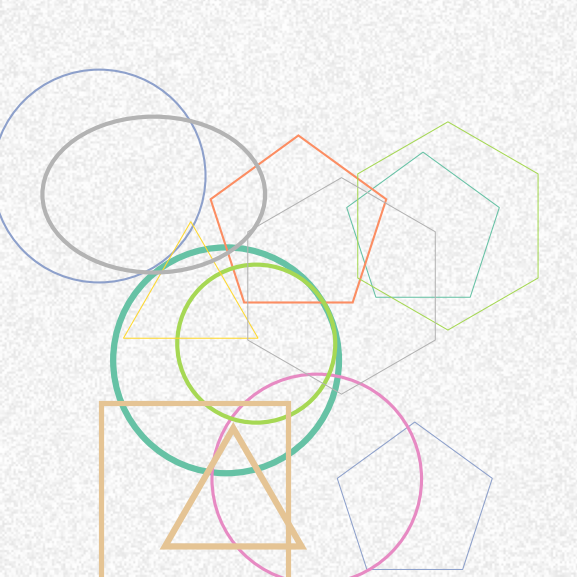[{"shape": "pentagon", "thickness": 0.5, "radius": 0.69, "center": [0.732, 0.597]}, {"shape": "circle", "thickness": 3, "radius": 0.98, "center": [0.391, 0.375]}, {"shape": "pentagon", "thickness": 1, "radius": 0.8, "center": [0.517, 0.605]}, {"shape": "pentagon", "thickness": 0.5, "radius": 0.71, "center": [0.718, 0.127]}, {"shape": "circle", "thickness": 1, "radius": 0.92, "center": [0.172, 0.694]}, {"shape": "circle", "thickness": 1.5, "radius": 0.91, "center": [0.549, 0.17]}, {"shape": "hexagon", "thickness": 0.5, "radius": 0.9, "center": [0.776, 0.608]}, {"shape": "circle", "thickness": 2, "radius": 0.68, "center": [0.444, 0.404]}, {"shape": "triangle", "thickness": 0.5, "radius": 0.67, "center": [0.33, 0.481]}, {"shape": "square", "thickness": 2.5, "radius": 0.81, "center": [0.336, 0.139]}, {"shape": "triangle", "thickness": 3, "radius": 0.68, "center": [0.404, 0.121]}, {"shape": "hexagon", "thickness": 0.5, "radius": 0.94, "center": [0.591, 0.504]}, {"shape": "oval", "thickness": 2, "radius": 0.96, "center": [0.266, 0.662]}]